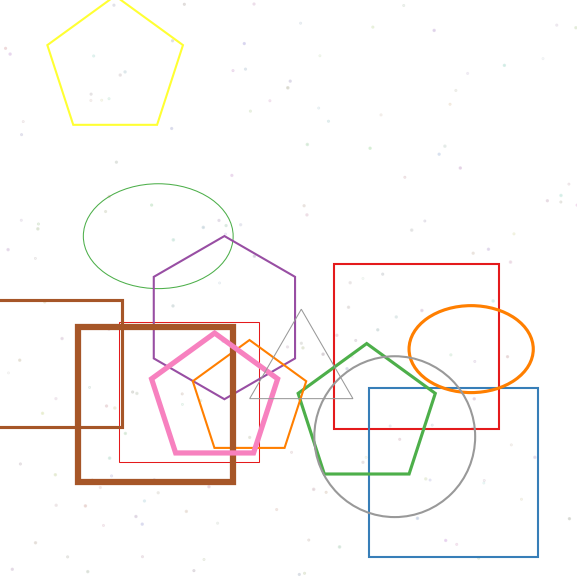[{"shape": "square", "thickness": 0.5, "radius": 0.61, "center": [0.327, 0.321]}, {"shape": "square", "thickness": 1, "radius": 0.71, "center": [0.721, 0.399]}, {"shape": "square", "thickness": 1, "radius": 0.73, "center": [0.786, 0.18]}, {"shape": "oval", "thickness": 0.5, "radius": 0.65, "center": [0.274, 0.59]}, {"shape": "pentagon", "thickness": 1.5, "radius": 0.62, "center": [0.635, 0.279]}, {"shape": "hexagon", "thickness": 1, "radius": 0.71, "center": [0.389, 0.449]}, {"shape": "oval", "thickness": 1.5, "radius": 0.54, "center": [0.816, 0.395]}, {"shape": "pentagon", "thickness": 1, "radius": 0.52, "center": [0.432, 0.307]}, {"shape": "pentagon", "thickness": 1, "radius": 0.62, "center": [0.199, 0.883]}, {"shape": "square", "thickness": 3, "radius": 0.67, "center": [0.269, 0.299]}, {"shape": "square", "thickness": 1.5, "radius": 0.55, "center": [0.102, 0.369]}, {"shape": "pentagon", "thickness": 2.5, "radius": 0.57, "center": [0.372, 0.308]}, {"shape": "circle", "thickness": 1, "radius": 0.7, "center": [0.684, 0.243]}, {"shape": "triangle", "thickness": 0.5, "radius": 0.52, "center": [0.522, 0.36]}]